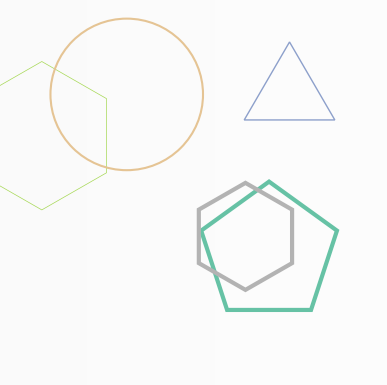[{"shape": "pentagon", "thickness": 3, "radius": 0.92, "center": [0.694, 0.344]}, {"shape": "triangle", "thickness": 1, "radius": 0.67, "center": [0.747, 0.756]}, {"shape": "hexagon", "thickness": 0.5, "radius": 0.96, "center": [0.108, 0.648]}, {"shape": "circle", "thickness": 1.5, "radius": 0.98, "center": [0.327, 0.755]}, {"shape": "hexagon", "thickness": 3, "radius": 0.69, "center": [0.633, 0.386]}]